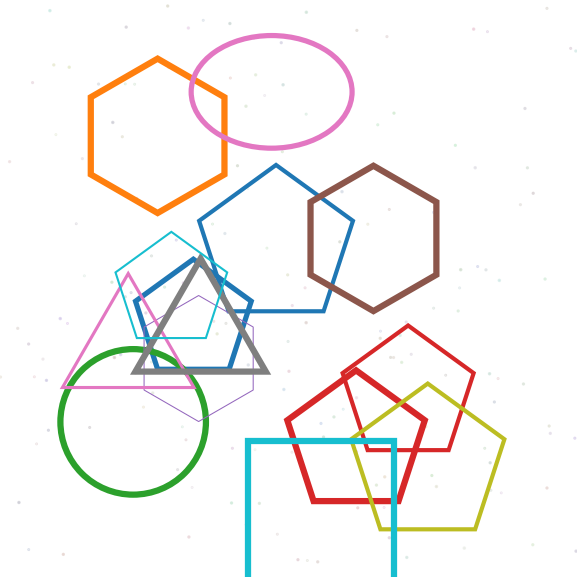[{"shape": "pentagon", "thickness": 2.5, "radius": 0.53, "center": [0.335, 0.445]}, {"shape": "pentagon", "thickness": 2, "radius": 0.7, "center": [0.478, 0.573]}, {"shape": "hexagon", "thickness": 3, "radius": 0.67, "center": [0.273, 0.764]}, {"shape": "circle", "thickness": 3, "radius": 0.63, "center": [0.231, 0.269]}, {"shape": "pentagon", "thickness": 2, "radius": 0.6, "center": [0.707, 0.316]}, {"shape": "pentagon", "thickness": 3, "radius": 0.63, "center": [0.617, 0.233]}, {"shape": "hexagon", "thickness": 0.5, "radius": 0.55, "center": [0.344, 0.378]}, {"shape": "hexagon", "thickness": 3, "radius": 0.63, "center": [0.647, 0.586]}, {"shape": "oval", "thickness": 2.5, "radius": 0.7, "center": [0.47, 0.84]}, {"shape": "triangle", "thickness": 1.5, "radius": 0.66, "center": [0.222, 0.394]}, {"shape": "triangle", "thickness": 3, "radius": 0.65, "center": [0.347, 0.421]}, {"shape": "pentagon", "thickness": 2, "radius": 0.7, "center": [0.741, 0.195]}, {"shape": "square", "thickness": 3, "radius": 0.63, "center": [0.556, 0.108]}, {"shape": "pentagon", "thickness": 1, "radius": 0.51, "center": [0.297, 0.496]}]